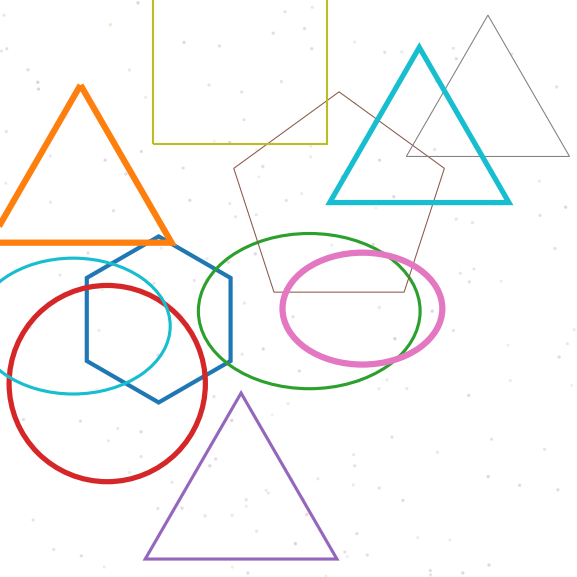[{"shape": "hexagon", "thickness": 2, "radius": 0.72, "center": [0.275, 0.446]}, {"shape": "triangle", "thickness": 3, "radius": 0.91, "center": [0.139, 0.67]}, {"shape": "oval", "thickness": 1.5, "radius": 0.96, "center": [0.535, 0.46]}, {"shape": "circle", "thickness": 2.5, "radius": 0.85, "center": [0.186, 0.335]}, {"shape": "triangle", "thickness": 1.5, "radius": 0.96, "center": [0.417, 0.127]}, {"shape": "pentagon", "thickness": 0.5, "radius": 0.96, "center": [0.587, 0.648]}, {"shape": "oval", "thickness": 3, "radius": 0.69, "center": [0.628, 0.465]}, {"shape": "triangle", "thickness": 0.5, "radius": 0.82, "center": [0.845, 0.81]}, {"shape": "square", "thickness": 1, "radius": 0.75, "center": [0.416, 0.899]}, {"shape": "oval", "thickness": 1.5, "radius": 0.84, "center": [0.127, 0.434]}, {"shape": "triangle", "thickness": 2.5, "radius": 0.9, "center": [0.726, 0.738]}]